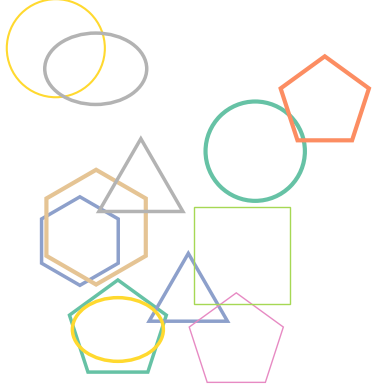[{"shape": "circle", "thickness": 3, "radius": 0.65, "center": [0.663, 0.607]}, {"shape": "pentagon", "thickness": 2.5, "radius": 0.66, "center": [0.306, 0.141]}, {"shape": "pentagon", "thickness": 3, "radius": 0.6, "center": [0.844, 0.733]}, {"shape": "hexagon", "thickness": 2.5, "radius": 0.57, "center": [0.208, 0.374]}, {"shape": "triangle", "thickness": 2.5, "radius": 0.59, "center": [0.489, 0.224]}, {"shape": "pentagon", "thickness": 1, "radius": 0.64, "center": [0.614, 0.111]}, {"shape": "square", "thickness": 1, "radius": 0.63, "center": [0.629, 0.337]}, {"shape": "oval", "thickness": 2.5, "radius": 0.59, "center": [0.306, 0.144]}, {"shape": "circle", "thickness": 1.5, "radius": 0.64, "center": [0.145, 0.875]}, {"shape": "hexagon", "thickness": 3, "radius": 0.75, "center": [0.25, 0.41]}, {"shape": "triangle", "thickness": 2.5, "radius": 0.63, "center": [0.366, 0.514]}, {"shape": "oval", "thickness": 2.5, "radius": 0.66, "center": [0.249, 0.821]}]